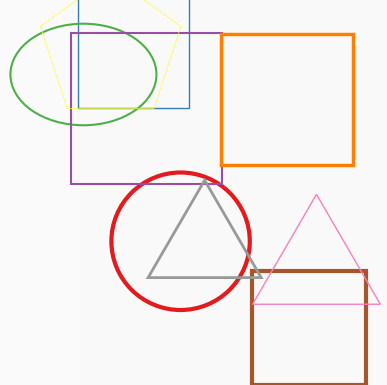[{"shape": "circle", "thickness": 3, "radius": 0.89, "center": [0.466, 0.373]}, {"shape": "square", "thickness": 1, "radius": 0.72, "center": [0.345, 0.864]}, {"shape": "oval", "thickness": 1.5, "radius": 0.94, "center": [0.215, 0.807]}, {"shape": "square", "thickness": 1.5, "radius": 0.98, "center": [0.377, 0.718]}, {"shape": "square", "thickness": 2.5, "radius": 0.85, "center": [0.741, 0.741]}, {"shape": "pentagon", "thickness": 0.5, "radius": 0.95, "center": [0.285, 0.872]}, {"shape": "square", "thickness": 3, "radius": 0.74, "center": [0.797, 0.148]}, {"shape": "triangle", "thickness": 1, "radius": 0.95, "center": [0.817, 0.305]}, {"shape": "triangle", "thickness": 2, "radius": 0.84, "center": [0.528, 0.363]}]